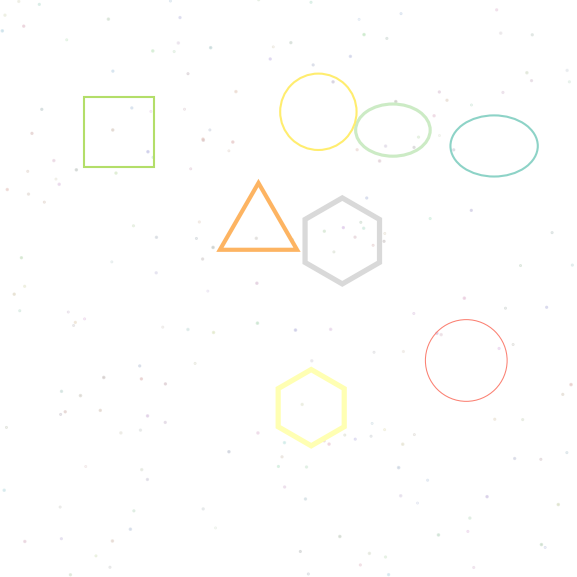[{"shape": "oval", "thickness": 1, "radius": 0.38, "center": [0.856, 0.746]}, {"shape": "hexagon", "thickness": 2.5, "radius": 0.33, "center": [0.539, 0.293]}, {"shape": "circle", "thickness": 0.5, "radius": 0.35, "center": [0.807, 0.375]}, {"shape": "triangle", "thickness": 2, "radius": 0.39, "center": [0.448, 0.605]}, {"shape": "square", "thickness": 1, "radius": 0.3, "center": [0.206, 0.77]}, {"shape": "hexagon", "thickness": 2.5, "radius": 0.37, "center": [0.593, 0.582]}, {"shape": "oval", "thickness": 1.5, "radius": 0.32, "center": [0.68, 0.774]}, {"shape": "circle", "thickness": 1, "radius": 0.33, "center": [0.551, 0.806]}]